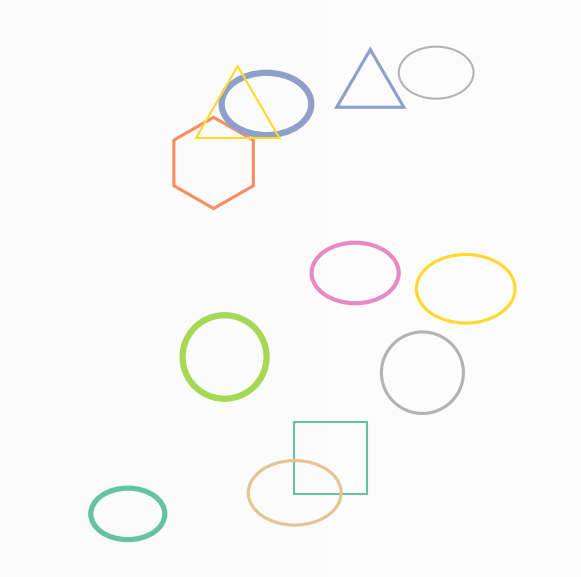[{"shape": "square", "thickness": 1, "radius": 0.31, "center": [0.568, 0.205]}, {"shape": "oval", "thickness": 2.5, "radius": 0.32, "center": [0.22, 0.109]}, {"shape": "hexagon", "thickness": 1.5, "radius": 0.39, "center": [0.367, 0.717]}, {"shape": "oval", "thickness": 3, "radius": 0.39, "center": [0.458, 0.819]}, {"shape": "triangle", "thickness": 1.5, "radius": 0.33, "center": [0.637, 0.847]}, {"shape": "oval", "thickness": 2, "radius": 0.37, "center": [0.611, 0.526]}, {"shape": "circle", "thickness": 3, "radius": 0.36, "center": [0.386, 0.381]}, {"shape": "oval", "thickness": 1.5, "radius": 0.42, "center": [0.801, 0.499]}, {"shape": "triangle", "thickness": 1, "radius": 0.41, "center": [0.409, 0.802]}, {"shape": "oval", "thickness": 1.5, "radius": 0.4, "center": [0.507, 0.146]}, {"shape": "circle", "thickness": 1.5, "radius": 0.35, "center": [0.727, 0.354]}, {"shape": "oval", "thickness": 1, "radius": 0.32, "center": [0.75, 0.873]}]